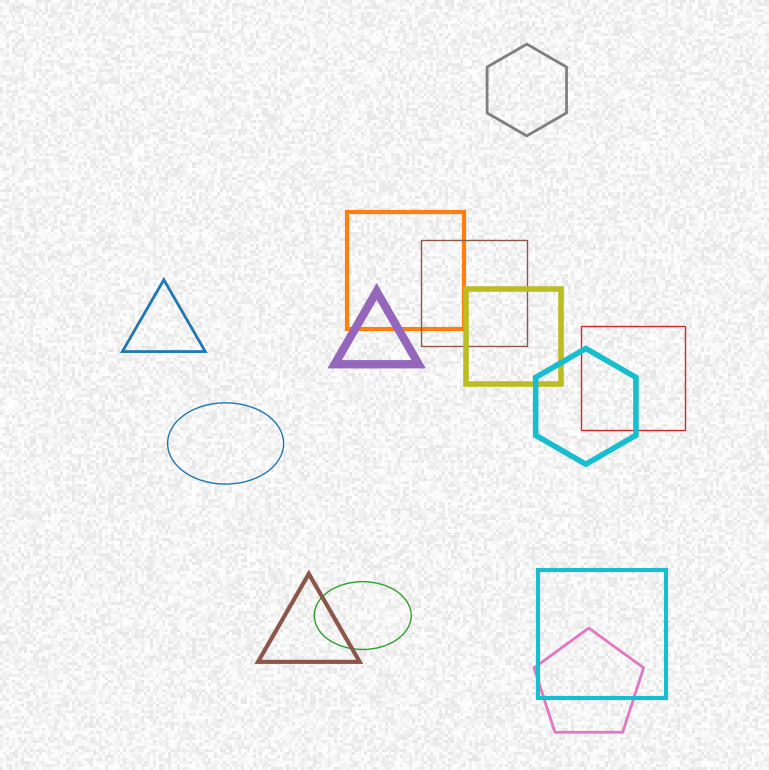[{"shape": "oval", "thickness": 0.5, "radius": 0.38, "center": [0.293, 0.424]}, {"shape": "triangle", "thickness": 1, "radius": 0.31, "center": [0.213, 0.575]}, {"shape": "square", "thickness": 1.5, "radius": 0.38, "center": [0.526, 0.649]}, {"shape": "oval", "thickness": 0.5, "radius": 0.31, "center": [0.471, 0.201]}, {"shape": "square", "thickness": 0.5, "radius": 0.34, "center": [0.822, 0.509]}, {"shape": "triangle", "thickness": 3, "radius": 0.31, "center": [0.489, 0.558]}, {"shape": "square", "thickness": 0.5, "radius": 0.34, "center": [0.615, 0.62]}, {"shape": "triangle", "thickness": 1.5, "radius": 0.38, "center": [0.401, 0.179]}, {"shape": "pentagon", "thickness": 1, "radius": 0.37, "center": [0.765, 0.11]}, {"shape": "hexagon", "thickness": 1, "radius": 0.3, "center": [0.684, 0.883]}, {"shape": "square", "thickness": 2, "radius": 0.31, "center": [0.667, 0.564]}, {"shape": "hexagon", "thickness": 2, "radius": 0.38, "center": [0.761, 0.472]}, {"shape": "square", "thickness": 1.5, "radius": 0.41, "center": [0.782, 0.176]}]